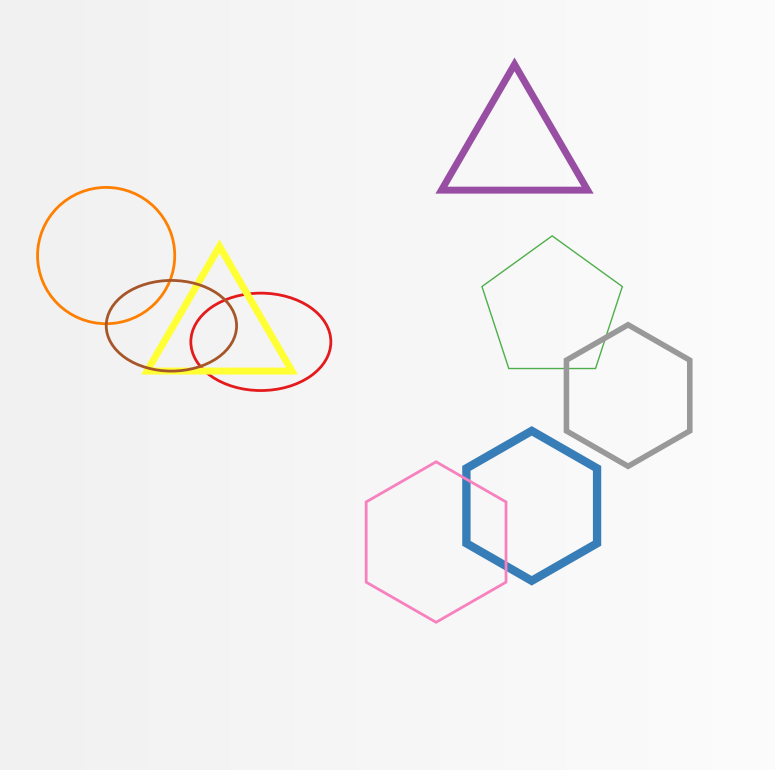[{"shape": "oval", "thickness": 1, "radius": 0.45, "center": [0.337, 0.556]}, {"shape": "hexagon", "thickness": 3, "radius": 0.49, "center": [0.686, 0.343]}, {"shape": "pentagon", "thickness": 0.5, "radius": 0.48, "center": [0.712, 0.598]}, {"shape": "triangle", "thickness": 2.5, "radius": 0.54, "center": [0.664, 0.807]}, {"shape": "circle", "thickness": 1, "radius": 0.44, "center": [0.137, 0.668]}, {"shape": "triangle", "thickness": 2.5, "radius": 0.54, "center": [0.283, 0.572]}, {"shape": "oval", "thickness": 1, "radius": 0.42, "center": [0.221, 0.577]}, {"shape": "hexagon", "thickness": 1, "radius": 0.52, "center": [0.563, 0.296]}, {"shape": "hexagon", "thickness": 2, "radius": 0.46, "center": [0.81, 0.486]}]